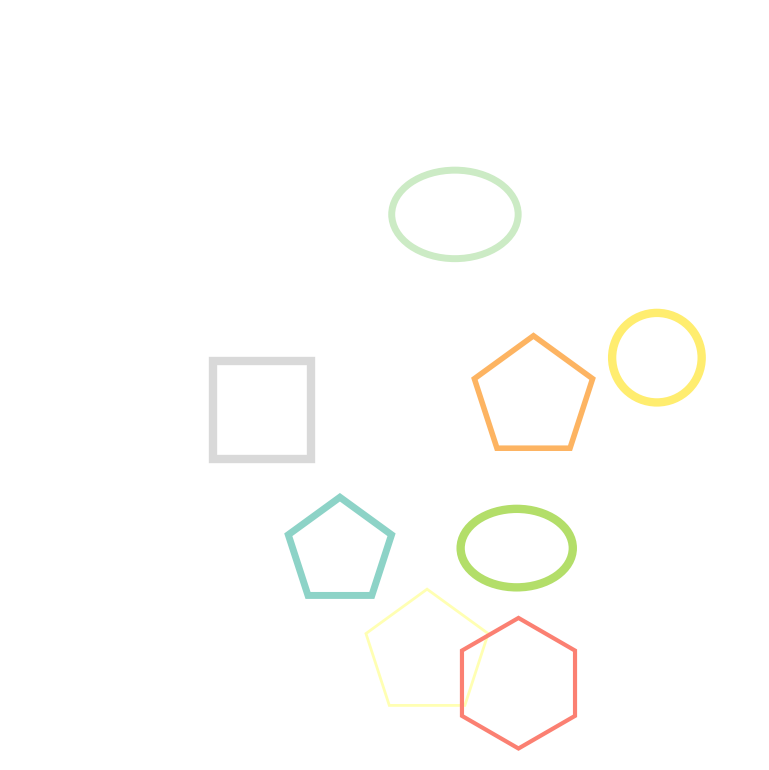[{"shape": "pentagon", "thickness": 2.5, "radius": 0.35, "center": [0.441, 0.284]}, {"shape": "pentagon", "thickness": 1, "radius": 0.42, "center": [0.555, 0.151]}, {"shape": "hexagon", "thickness": 1.5, "radius": 0.42, "center": [0.673, 0.113]}, {"shape": "pentagon", "thickness": 2, "radius": 0.4, "center": [0.693, 0.483]}, {"shape": "oval", "thickness": 3, "radius": 0.36, "center": [0.671, 0.288]}, {"shape": "square", "thickness": 3, "radius": 0.32, "center": [0.34, 0.467]}, {"shape": "oval", "thickness": 2.5, "radius": 0.41, "center": [0.591, 0.722]}, {"shape": "circle", "thickness": 3, "radius": 0.29, "center": [0.853, 0.536]}]